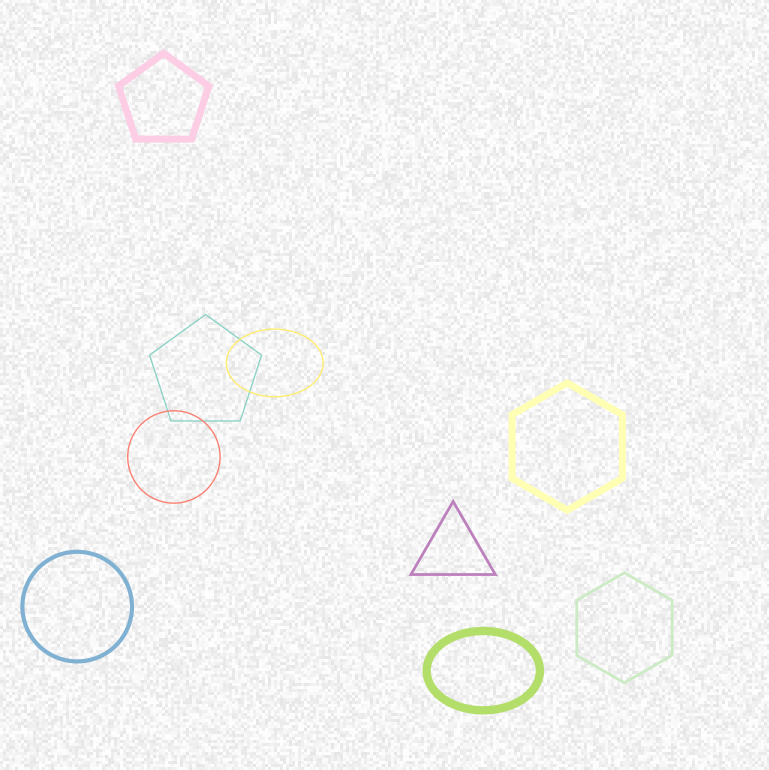[{"shape": "pentagon", "thickness": 0.5, "radius": 0.38, "center": [0.267, 0.515]}, {"shape": "hexagon", "thickness": 2.5, "radius": 0.41, "center": [0.737, 0.42]}, {"shape": "circle", "thickness": 0.5, "radius": 0.3, "center": [0.226, 0.407]}, {"shape": "circle", "thickness": 1.5, "radius": 0.36, "center": [0.1, 0.212]}, {"shape": "oval", "thickness": 3, "radius": 0.37, "center": [0.628, 0.129]}, {"shape": "pentagon", "thickness": 2.5, "radius": 0.31, "center": [0.213, 0.869]}, {"shape": "triangle", "thickness": 1, "radius": 0.32, "center": [0.588, 0.286]}, {"shape": "hexagon", "thickness": 1, "radius": 0.36, "center": [0.811, 0.185]}, {"shape": "oval", "thickness": 0.5, "radius": 0.31, "center": [0.357, 0.529]}]